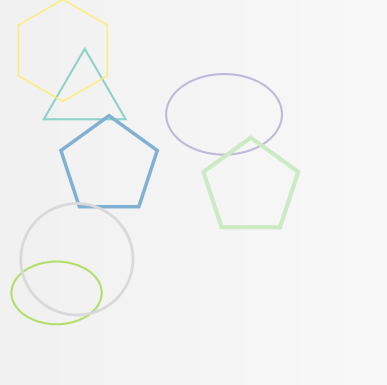[{"shape": "triangle", "thickness": 1.5, "radius": 0.61, "center": [0.219, 0.751]}, {"shape": "oval", "thickness": 1.5, "radius": 0.75, "center": [0.578, 0.703]}, {"shape": "pentagon", "thickness": 2.5, "radius": 0.65, "center": [0.282, 0.569]}, {"shape": "oval", "thickness": 1.5, "radius": 0.58, "center": [0.146, 0.239]}, {"shape": "circle", "thickness": 2, "radius": 0.72, "center": [0.198, 0.327]}, {"shape": "pentagon", "thickness": 3, "radius": 0.64, "center": [0.647, 0.514]}, {"shape": "hexagon", "thickness": 1, "radius": 0.66, "center": [0.162, 0.869]}]